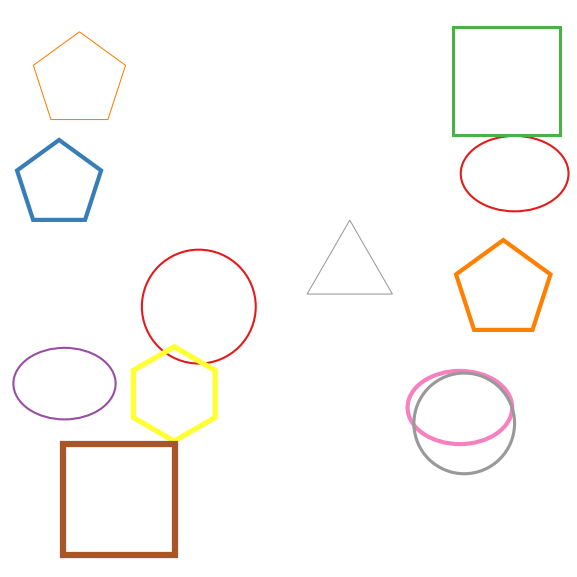[{"shape": "circle", "thickness": 1, "radius": 0.49, "center": [0.344, 0.468]}, {"shape": "oval", "thickness": 1, "radius": 0.47, "center": [0.891, 0.698]}, {"shape": "pentagon", "thickness": 2, "radius": 0.38, "center": [0.102, 0.68]}, {"shape": "square", "thickness": 1.5, "radius": 0.47, "center": [0.877, 0.859]}, {"shape": "oval", "thickness": 1, "radius": 0.44, "center": [0.112, 0.335]}, {"shape": "pentagon", "thickness": 0.5, "radius": 0.42, "center": [0.138, 0.86]}, {"shape": "pentagon", "thickness": 2, "radius": 0.43, "center": [0.871, 0.497]}, {"shape": "hexagon", "thickness": 2.5, "radius": 0.41, "center": [0.302, 0.317]}, {"shape": "square", "thickness": 3, "radius": 0.48, "center": [0.206, 0.134]}, {"shape": "oval", "thickness": 2, "radius": 0.45, "center": [0.796, 0.294]}, {"shape": "circle", "thickness": 1.5, "radius": 0.44, "center": [0.804, 0.266]}, {"shape": "triangle", "thickness": 0.5, "radius": 0.43, "center": [0.606, 0.533]}]